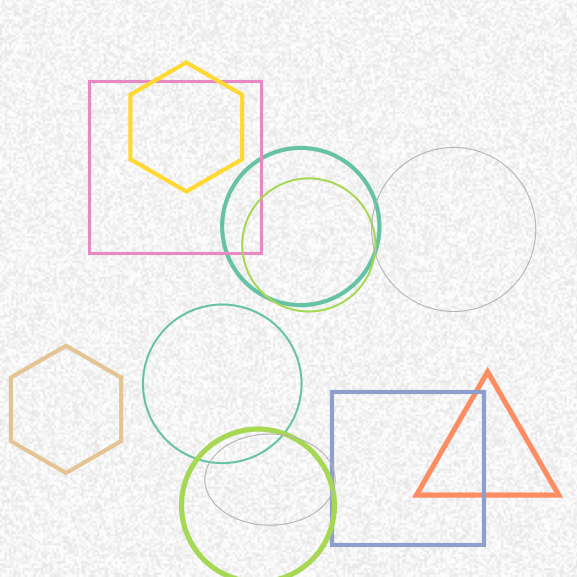[{"shape": "circle", "thickness": 1, "radius": 0.69, "center": [0.385, 0.335]}, {"shape": "circle", "thickness": 2, "radius": 0.68, "center": [0.521, 0.607]}, {"shape": "triangle", "thickness": 2.5, "radius": 0.71, "center": [0.844, 0.213]}, {"shape": "square", "thickness": 2, "radius": 0.66, "center": [0.706, 0.187]}, {"shape": "square", "thickness": 1.5, "radius": 0.74, "center": [0.303, 0.71]}, {"shape": "circle", "thickness": 1, "radius": 0.58, "center": [0.535, 0.575]}, {"shape": "circle", "thickness": 2.5, "radius": 0.66, "center": [0.447, 0.124]}, {"shape": "hexagon", "thickness": 2, "radius": 0.56, "center": [0.323, 0.779]}, {"shape": "hexagon", "thickness": 2, "radius": 0.55, "center": [0.114, 0.29]}, {"shape": "oval", "thickness": 0.5, "radius": 0.56, "center": [0.468, 0.169]}, {"shape": "circle", "thickness": 0.5, "radius": 0.71, "center": [0.786, 0.602]}]